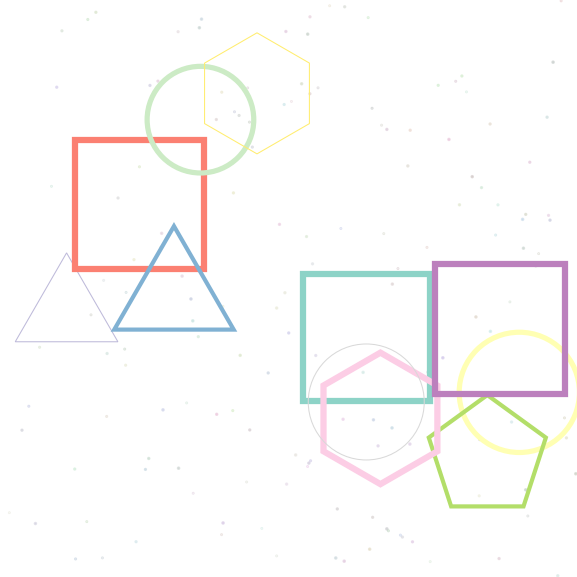[{"shape": "square", "thickness": 3, "radius": 0.55, "center": [0.634, 0.415]}, {"shape": "circle", "thickness": 2.5, "radius": 0.52, "center": [0.899, 0.32]}, {"shape": "triangle", "thickness": 0.5, "radius": 0.51, "center": [0.115, 0.459]}, {"shape": "square", "thickness": 3, "radius": 0.56, "center": [0.242, 0.645]}, {"shape": "triangle", "thickness": 2, "radius": 0.6, "center": [0.301, 0.488]}, {"shape": "pentagon", "thickness": 2, "radius": 0.53, "center": [0.844, 0.208]}, {"shape": "hexagon", "thickness": 3, "radius": 0.57, "center": [0.659, 0.275]}, {"shape": "circle", "thickness": 0.5, "radius": 0.5, "center": [0.634, 0.303]}, {"shape": "square", "thickness": 3, "radius": 0.56, "center": [0.865, 0.429]}, {"shape": "circle", "thickness": 2.5, "radius": 0.46, "center": [0.347, 0.792]}, {"shape": "hexagon", "thickness": 0.5, "radius": 0.52, "center": [0.445, 0.838]}]